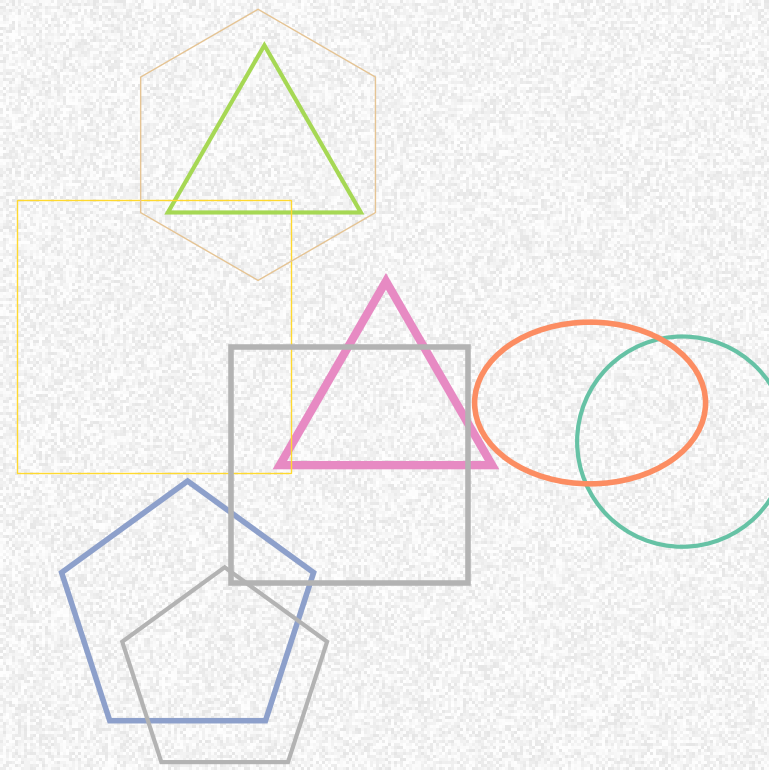[{"shape": "circle", "thickness": 1.5, "radius": 0.68, "center": [0.886, 0.426]}, {"shape": "oval", "thickness": 2, "radius": 0.75, "center": [0.766, 0.477]}, {"shape": "pentagon", "thickness": 2, "radius": 0.86, "center": [0.244, 0.203]}, {"shape": "triangle", "thickness": 3, "radius": 0.8, "center": [0.501, 0.476]}, {"shape": "triangle", "thickness": 1.5, "radius": 0.72, "center": [0.343, 0.796]}, {"shape": "square", "thickness": 0.5, "radius": 0.89, "center": [0.2, 0.563]}, {"shape": "hexagon", "thickness": 0.5, "radius": 0.88, "center": [0.335, 0.812]}, {"shape": "square", "thickness": 2, "radius": 0.77, "center": [0.454, 0.396]}, {"shape": "pentagon", "thickness": 1.5, "radius": 0.7, "center": [0.292, 0.123]}]